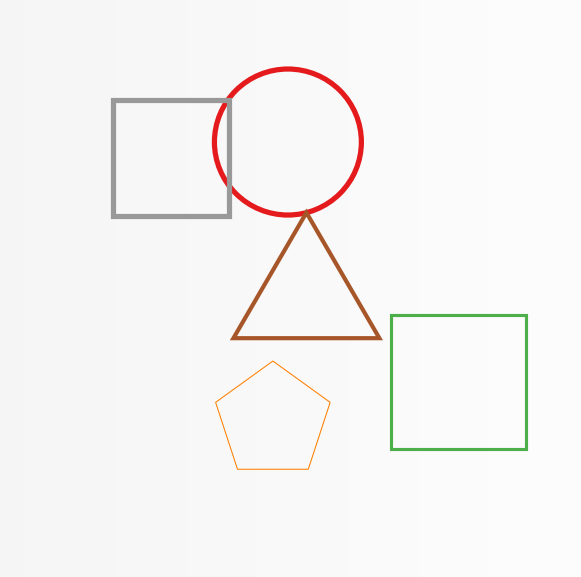[{"shape": "circle", "thickness": 2.5, "radius": 0.63, "center": [0.495, 0.753]}, {"shape": "square", "thickness": 1.5, "radius": 0.58, "center": [0.788, 0.337]}, {"shape": "pentagon", "thickness": 0.5, "radius": 0.52, "center": [0.469, 0.27]}, {"shape": "triangle", "thickness": 2, "radius": 0.72, "center": [0.527, 0.486]}, {"shape": "square", "thickness": 2.5, "radius": 0.5, "center": [0.294, 0.725]}]